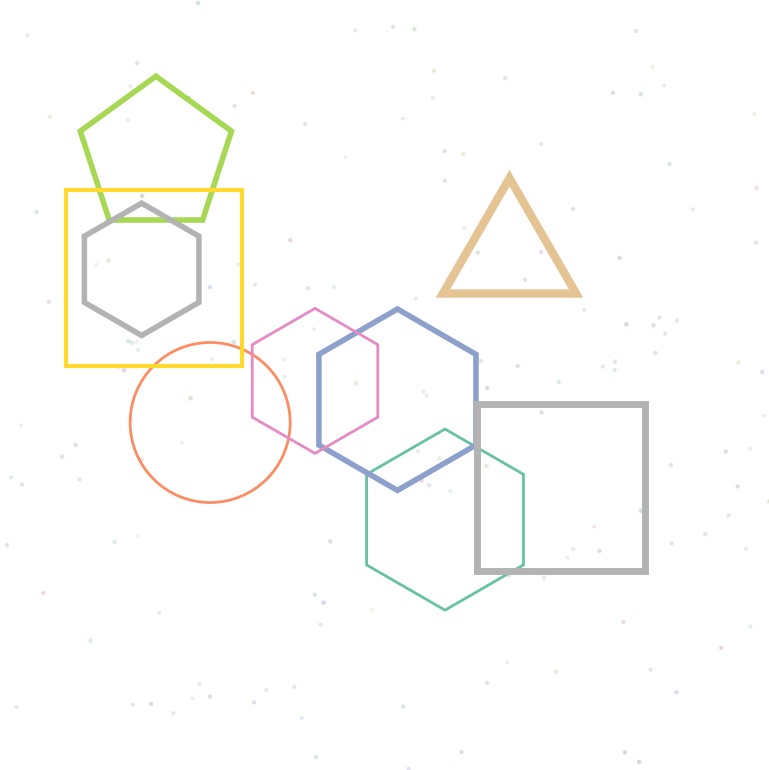[{"shape": "hexagon", "thickness": 1, "radius": 0.59, "center": [0.578, 0.325]}, {"shape": "circle", "thickness": 1, "radius": 0.52, "center": [0.273, 0.451]}, {"shape": "hexagon", "thickness": 2, "radius": 0.59, "center": [0.516, 0.481]}, {"shape": "hexagon", "thickness": 1, "radius": 0.47, "center": [0.409, 0.505]}, {"shape": "pentagon", "thickness": 2, "radius": 0.52, "center": [0.202, 0.798]}, {"shape": "square", "thickness": 1.5, "radius": 0.57, "center": [0.2, 0.639]}, {"shape": "triangle", "thickness": 3, "radius": 0.5, "center": [0.662, 0.669]}, {"shape": "hexagon", "thickness": 2, "radius": 0.43, "center": [0.184, 0.65]}, {"shape": "square", "thickness": 2.5, "radius": 0.54, "center": [0.728, 0.367]}]